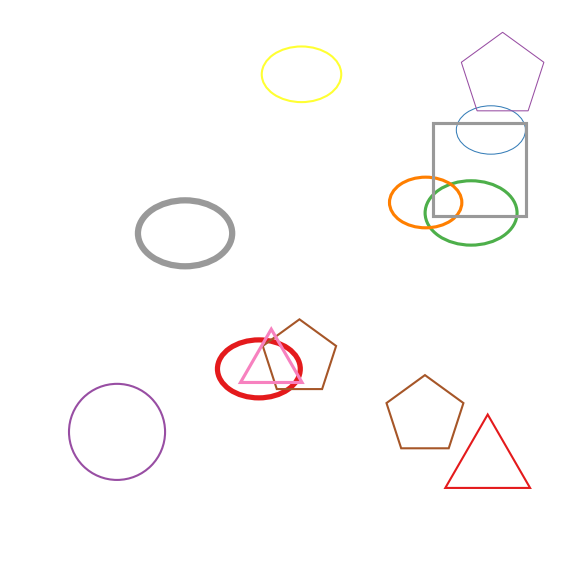[{"shape": "oval", "thickness": 2.5, "radius": 0.36, "center": [0.448, 0.36]}, {"shape": "triangle", "thickness": 1, "radius": 0.42, "center": [0.844, 0.197]}, {"shape": "oval", "thickness": 0.5, "radius": 0.3, "center": [0.85, 0.774]}, {"shape": "oval", "thickness": 1.5, "radius": 0.4, "center": [0.816, 0.63]}, {"shape": "circle", "thickness": 1, "radius": 0.42, "center": [0.203, 0.251]}, {"shape": "pentagon", "thickness": 0.5, "radius": 0.38, "center": [0.87, 0.868]}, {"shape": "oval", "thickness": 1.5, "radius": 0.31, "center": [0.737, 0.648]}, {"shape": "oval", "thickness": 1, "radius": 0.34, "center": [0.522, 0.87]}, {"shape": "pentagon", "thickness": 1, "radius": 0.33, "center": [0.519, 0.379]}, {"shape": "pentagon", "thickness": 1, "radius": 0.35, "center": [0.736, 0.28]}, {"shape": "triangle", "thickness": 1.5, "radius": 0.31, "center": [0.47, 0.368]}, {"shape": "oval", "thickness": 3, "radius": 0.41, "center": [0.32, 0.595]}, {"shape": "square", "thickness": 1.5, "radius": 0.4, "center": [0.83, 0.706]}]